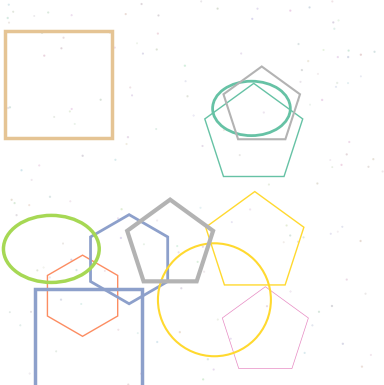[{"shape": "oval", "thickness": 2, "radius": 0.5, "center": [0.653, 0.718]}, {"shape": "pentagon", "thickness": 1, "radius": 0.67, "center": [0.659, 0.65]}, {"shape": "hexagon", "thickness": 1, "radius": 0.53, "center": [0.214, 0.232]}, {"shape": "square", "thickness": 2.5, "radius": 0.7, "center": [0.23, 0.11]}, {"shape": "hexagon", "thickness": 2, "radius": 0.58, "center": [0.335, 0.327]}, {"shape": "pentagon", "thickness": 0.5, "radius": 0.59, "center": [0.689, 0.138]}, {"shape": "oval", "thickness": 2.5, "radius": 0.62, "center": [0.133, 0.353]}, {"shape": "circle", "thickness": 1.5, "radius": 0.73, "center": [0.557, 0.221]}, {"shape": "pentagon", "thickness": 1, "radius": 0.67, "center": [0.662, 0.368]}, {"shape": "square", "thickness": 2.5, "radius": 0.7, "center": [0.152, 0.78]}, {"shape": "pentagon", "thickness": 1.5, "radius": 0.52, "center": [0.68, 0.723]}, {"shape": "pentagon", "thickness": 3, "radius": 0.59, "center": [0.442, 0.364]}]